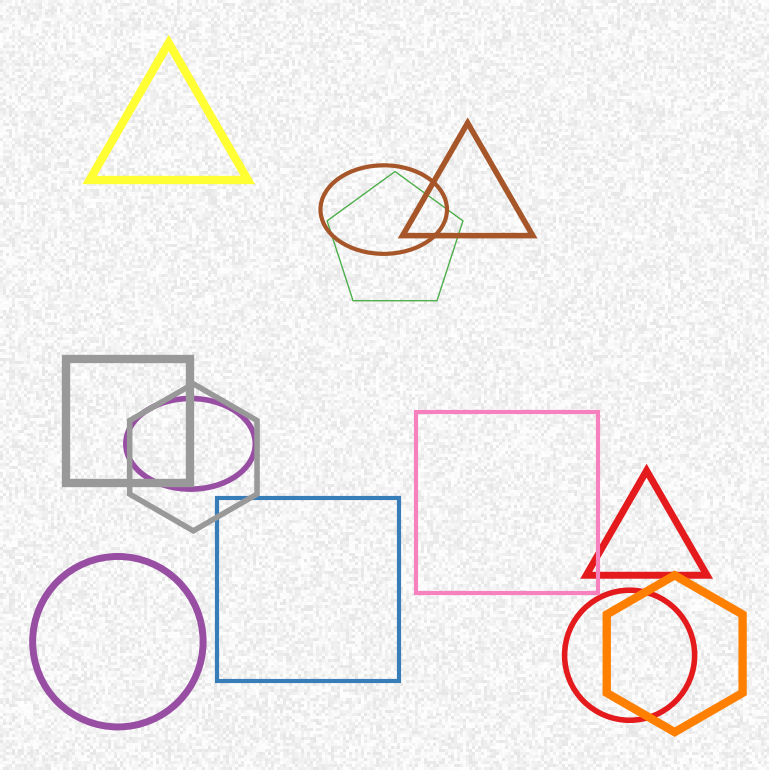[{"shape": "triangle", "thickness": 2.5, "radius": 0.45, "center": [0.84, 0.298]}, {"shape": "circle", "thickness": 2, "radius": 0.42, "center": [0.818, 0.149]}, {"shape": "square", "thickness": 1.5, "radius": 0.59, "center": [0.4, 0.235]}, {"shape": "pentagon", "thickness": 0.5, "radius": 0.46, "center": [0.513, 0.685]}, {"shape": "oval", "thickness": 2, "radius": 0.42, "center": [0.247, 0.424]}, {"shape": "circle", "thickness": 2.5, "radius": 0.55, "center": [0.153, 0.167]}, {"shape": "hexagon", "thickness": 3, "radius": 0.51, "center": [0.876, 0.151]}, {"shape": "triangle", "thickness": 3, "radius": 0.59, "center": [0.219, 0.826]}, {"shape": "triangle", "thickness": 2, "radius": 0.49, "center": [0.607, 0.743]}, {"shape": "oval", "thickness": 1.5, "radius": 0.41, "center": [0.498, 0.728]}, {"shape": "square", "thickness": 1.5, "radius": 0.59, "center": [0.659, 0.347]}, {"shape": "square", "thickness": 3, "radius": 0.4, "center": [0.166, 0.453]}, {"shape": "hexagon", "thickness": 2, "radius": 0.48, "center": [0.251, 0.406]}]